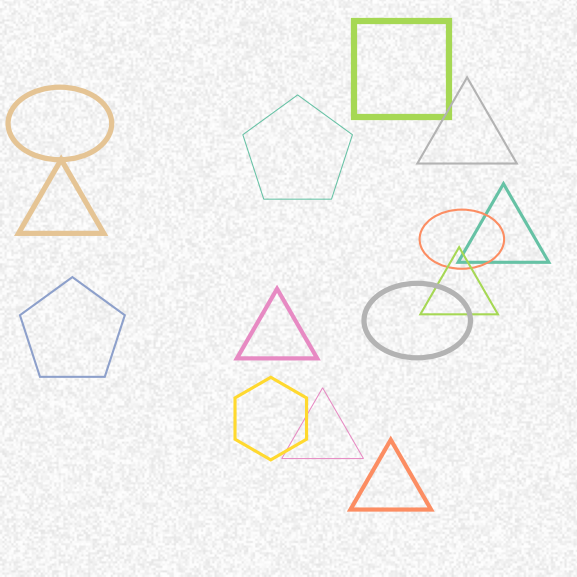[{"shape": "triangle", "thickness": 1.5, "radius": 0.45, "center": [0.872, 0.59]}, {"shape": "pentagon", "thickness": 0.5, "radius": 0.5, "center": [0.515, 0.735]}, {"shape": "triangle", "thickness": 2, "radius": 0.4, "center": [0.677, 0.157]}, {"shape": "oval", "thickness": 1, "radius": 0.37, "center": [0.8, 0.585]}, {"shape": "pentagon", "thickness": 1, "radius": 0.48, "center": [0.125, 0.424]}, {"shape": "triangle", "thickness": 2, "radius": 0.4, "center": [0.48, 0.419]}, {"shape": "triangle", "thickness": 0.5, "radius": 0.41, "center": [0.559, 0.246]}, {"shape": "triangle", "thickness": 1, "radius": 0.39, "center": [0.795, 0.494]}, {"shape": "square", "thickness": 3, "radius": 0.41, "center": [0.695, 0.88]}, {"shape": "hexagon", "thickness": 1.5, "radius": 0.36, "center": [0.469, 0.274]}, {"shape": "oval", "thickness": 2.5, "radius": 0.45, "center": [0.104, 0.785]}, {"shape": "triangle", "thickness": 2.5, "radius": 0.43, "center": [0.106, 0.638]}, {"shape": "triangle", "thickness": 1, "radius": 0.5, "center": [0.809, 0.766]}, {"shape": "oval", "thickness": 2.5, "radius": 0.46, "center": [0.722, 0.444]}]